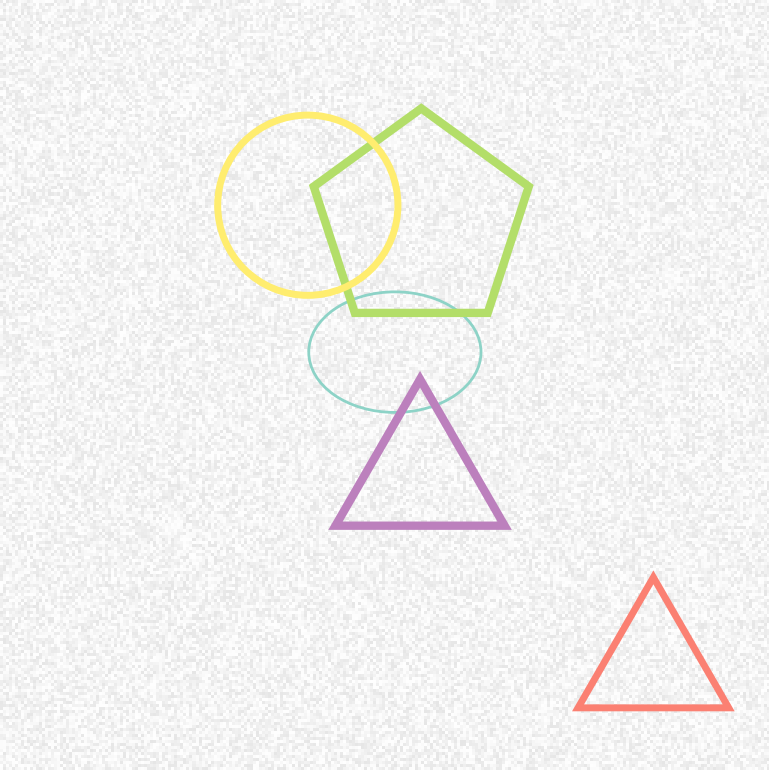[{"shape": "oval", "thickness": 1, "radius": 0.56, "center": [0.513, 0.543]}, {"shape": "triangle", "thickness": 2.5, "radius": 0.56, "center": [0.849, 0.137]}, {"shape": "pentagon", "thickness": 3, "radius": 0.73, "center": [0.547, 0.712]}, {"shape": "triangle", "thickness": 3, "radius": 0.63, "center": [0.546, 0.381]}, {"shape": "circle", "thickness": 2.5, "radius": 0.59, "center": [0.4, 0.733]}]